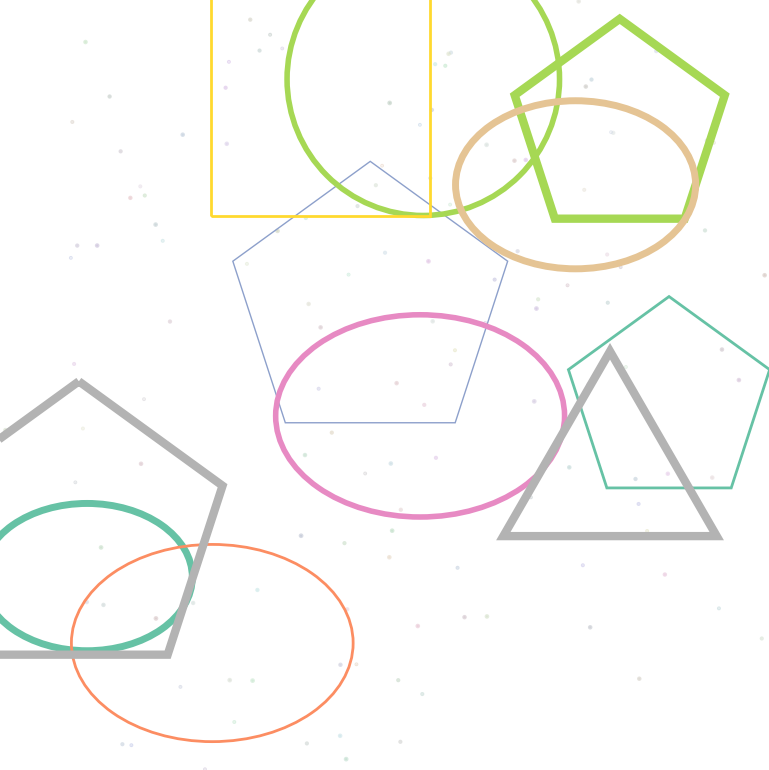[{"shape": "pentagon", "thickness": 1, "radius": 0.69, "center": [0.869, 0.477]}, {"shape": "oval", "thickness": 2.5, "radius": 0.68, "center": [0.113, 0.251]}, {"shape": "oval", "thickness": 1, "radius": 0.91, "center": [0.276, 0.165]}, {"shape": "pentagon", "thickness": 0.5, "radius": 0.94, "center": [0.481, 0.603]}, {"shape": "oval", "thickness": 2, "radius": 0.94, "center": [0.546, 0.46]}, {"shape": "pentagon", "thickness": 3, "radius": 0.72, "center": [0.805, 0.832]}, {"shape": "circle", "thickness": 2, "radius": 0.88, "center": [0.55, 0.897]}, {"shape": "square", "thickness": 1, "radius": 0.71, "center": [0.416, 0.862]}, {"shape": "oval", "thickness": 2.5, "radius": 0.78, "center": [0.748, 0.76]}, {"shape": "pentagon", "thickness": 3, "radius": 0.98, "center": [0.102, 0.309]}, {"shape": "triangle", "thickness": 3, "radius": 0.8, "center": [0.792, 0.384]}]